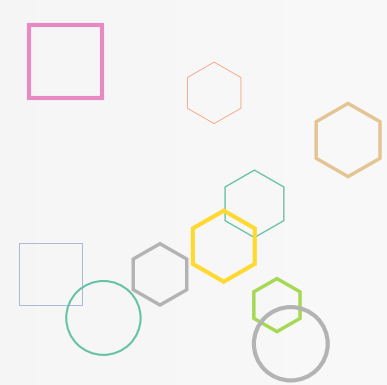[{"shape": "hexagon", "thickness": 1, "radius": 0.44, "center": [0.657, 0.471]}, {"shape": "circle", "thickness": 1.5, "radius": 0.48, "center": [0.267, 0.174]}, {"shape": "hexagon", "thickness": 0.5, "radius": 0.4, "center": [0.553, 0.759]}, {"shape": "square", "thickness": 0.5, "radius": 0.41, "center": [0.131, 0.289]}, {"shape": "square", "thickness": 3, "radius": 0.47, "center": [0.17, 0.84]}, {"shape": "hexagon", "thickness": 2.5, "radius": 0.34, "center": [0.715, 0.208]}, {"shape": "hexagon", "thickness": 3, "radius": 0.46, "center": [0.578, 0.361]}, {"shape": "hexagon", "thickness": 2.5, "radius": 0.48, "center": [0.898, 0.636]}, {"shape": "hexagon", "thickness": 2.5, "radius": 0.4, "center": [0.413, 0.287]}, {"shape": "circle", "thickness": 3, "radius": 0.48, "center": [0.75, 0.107]}]